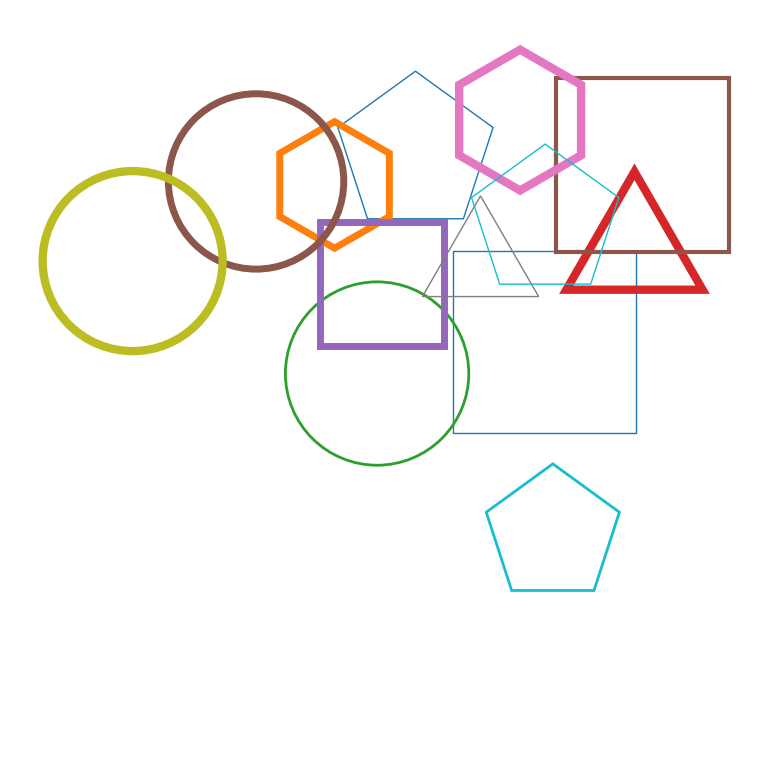[{"shape": "pentagon", "thickness": 0.5, "radius": 0.53, "center": [0.54, 0.802]}, {"shape": "square", "thickness": 0.5, "radius": 0.59, "center": [0.707, 0.555]}, {"shape": "hexagon", "thickness": 2.5, "radius": 0.41, "center": [0.435, 0.76]}, {"shape": "circle", "thickness": 1, "radius": 0.6, "center": [0.49, 0.515]}, {"shape": "triangle", "thickness": 3, "radius": 0.51, "center": [0.824, 0.675]}, {"shape": "square", "thickness": 2.5, "radius": 0.4, "center": [0.496, 0.632]}, {"shape": "square", "thickness": 1.5, "radius": 0.56, "center": [0.834, 0.786]}, {"shape": "circle", "thickness": 2.5, "radius": 0.57, "center": [0.333, 0.764]}, {"shape": "hexagon", "thickness": 3, "radius": 0.46, "center": [0.675, 0.844]}, {"shape": "triangle", "thickness": 0.5, "radius": 0.44, "center": [0.624, 0.658]}, {"shape": "circle", "thickness": 3, "radius": 0.58, "center": [0.172, 0.661]}, {"shape": "pentagon", "thickness": 0.5, "radius": 0.5, "center": [0.708, 0.712]}, {"shape": "pentagon", "thickness": 1, "radius": 0.45, "center": [0.718, 0.307]}]